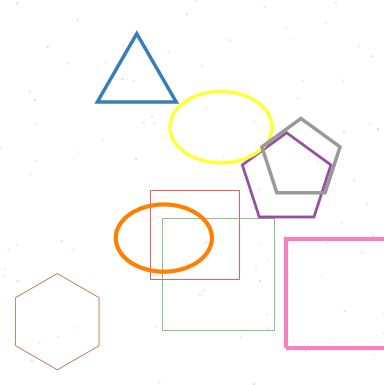[{"shape": "square", "thickness": 0.5, "radius": 0.58, "center": [0.505, 0.391]}, {"shape": "triangle", "thickness": 2.5, "radius": 0.59, "center": [0.355, 0.794]}, {"shape": "square", "thickness": 0.5, "radius": 0.73, "center": [0.565, 0.289]}, {"shape": "pentagon", "thickness": 2, "radius": 0.6, "center": [0.744, 0.534]}, {"shape": "oval", "thickness": 3, "radius": 0.62, "center": [0.426, 0.382]}, {"shape": "oval", "thickness": 2.5, "radius": 0.66, "center": [0.574, 0.67]}, {"shape": "hexagon", "thickness": 0.5, "radius": 0.63, "center": [0.149, 0.164]}, {"shape": "square", "thickness": 3, "radius": 0.71, "center": [0.885, 0.239]}, {"shape": "pentagon", "thickness": 2.5, "radius": 0.53, "center": [0.782, 0.586]}]